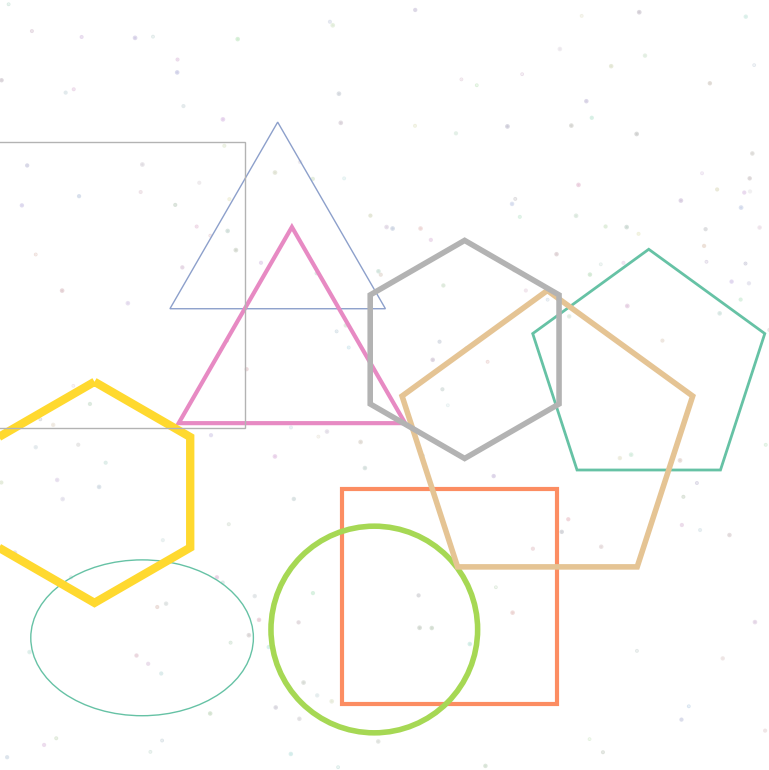[{"shape": "pentagon", "thickness": 1, "radius": 0.79, "center": [0.843, 0.518]}, {"shape": "oval", "thickness": 0.5, "radius": 0.72, "center": [0.185, 0.172]}, {"shape": "square", "thickness": 1.5, "radius": 0.7, "center": [0.583, 0.226]}, {"shape": "triangle", "thickness": 0.5, "radius": 0.81, "center": [0.361, 0.68]}, {"shape": "triangle", "thickness": 1.5, "radius": 0.85, "center": [0.379, 0.535]}, {"shape": "circle", "thickness": 2, "radius": 0.67, "center": [0.486, 0.182]}, {"shape": "hexagon", "thickness": 3, "radius": 0.72, "center": [0.123, 0.361]}, {"shape": "pentagon", "thickness": 2, "radius": 0.99, "center": [0.711, 0.424]}, {"shape": "square", "thickness": 0.5, "radius": 0.93, "center": [0.133, 0.629]}, {"shape": "hexagon", "thickness": 2, "radius": 0.71, "center": [0.603, 0.546]}]